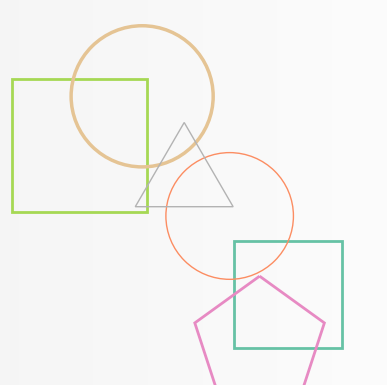[{"shape": "square", "thickness": 2, "radius": 0.69, "center": [0.743, 0.234]}, {"shape": "circle", "thickness": 1, "radius": 0.82, "center": [0.593, 0.439]}, {"shape": "pentagon", "thickness": 2, "radius": 0.88, "center": [0.67, 0.107]}, {"shape": "square", "thickness": 2, "radius": 0.87, "center": [0.205, 0.623]}, {"shape": "circle", "thickness": 2.5, "radius": 0.92, "center": [0.367, 0.75]}, {"shape": "triangle", "thickness": 1, "radius": 0.73, "center": [0.475, 0.536]}]